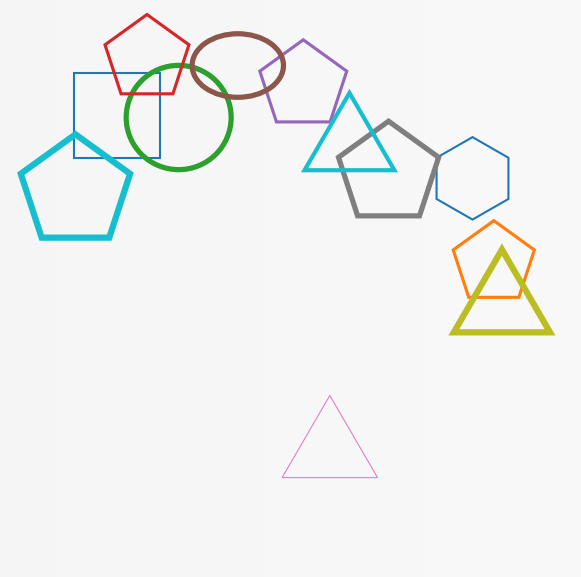[{"shape": "square", "thickness": 1, "radius": 0.37, "center": [0.201, 0.799]}, {"shape": "hexagon", "thickness": 1, "radius": 0.36, "center": [0.813, 0.69]}, {"shape": "pentagon", "thickness": 1.5, "radius": 0.37, "center": [0.85, 0.544]}, {"shape": "circle", "thickness": 2.5, "radius": 0.45, "center": [0.307, 0.796]}, {"shape": "pentagon", "thickness": 1.5, "radius": 0.38, "center": [0.253, 0.898]}, {"shape": "pentagon", "thickness": 1.5, "radius": 0.39, "center": [0.522, 0.852]}, {"shape": "oval", "thickness": 2.5, "radius": 0.39, "center": [0.409, 0.886]}, {"shape": "triangle", "thickness": 0.5, "radius": 0.47, "center": [0.567, 0.219]}, {"shape": "pentagon", "thickness": 2.5, "radius": 0.45, "center": [0.669, 0.699]}, {"shape": "triangle", "thickness": 3, "radius": 0.48, "center": [0.864, 0.471]}, {"shape": "pentagon", "thickness": 3, "radius": 0.49, "center": [0.13, 0.668]}, {"shape": "triangle", "thickness": 2, "radius": 0.45, "center": [0.601, 0.749]}]